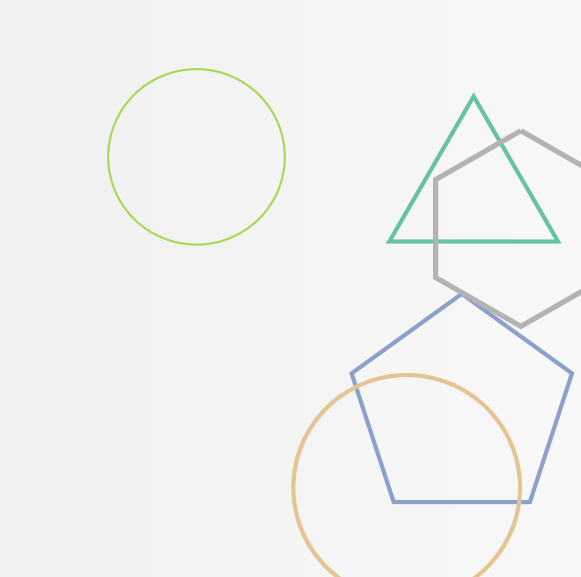[{"shape": "triangle", "thickness": 2, "radius": 0.84, "center": [0.815, 0.665]}, {"shape": "pentagon", "thickness": 2, "radius": 1.0, "center": [0.794, 0.291]}, {"shape": "circle", "thickness": 1, "radius": 0.76, "center": [0.338, 0.727]}, {"shape": "circle", "thickness": 2, "radius": 0.98, "center": [0.7, 0.155]}, {"shape": "hexagon", "thickness": 2.5, "radius": 0.85, "center": [0.896, 0.603]}]